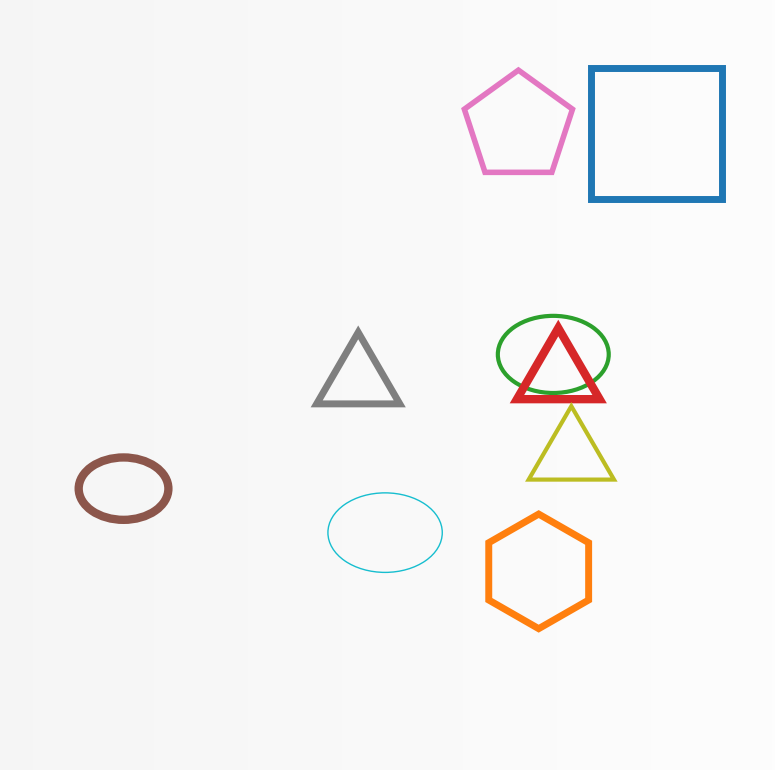[{"shape": "square", "thickness": 2.5, "radius": 0.42, "center": [0.847, 0.827]}, {"shape": "hexagon", "thickness": 2.5, "radius": 0.37, "center": [0.695, 0.258]}, {"shape": "oval", "thickness": 1.5, "radius": 0.36, "center": [0.714, 0.54]}, {"shape": "triangle", "thickness": 3, "radius": 0.31, "center": [0.72, 0.512]}, {"shape": "oval", "thickness": 3, "radius": 0.29, "center": [0.159, 0.365]}, {"shape": "pentagon", "thickness": 2, "radius": 0.37, "center": [0.669, 0.836]}, {"shape": "triangle", "thickness": 2.5, "radius": 0.31, "center": [0.462, 0.506]}, {"shape": "triangle", "thickness": 1.5, "radius": 0.32, "center": [0.737, 0.409]}, {"shape": "oval", "thickness": 0.5, "radius": 0.37, "center": [0.497, 0.308]}]